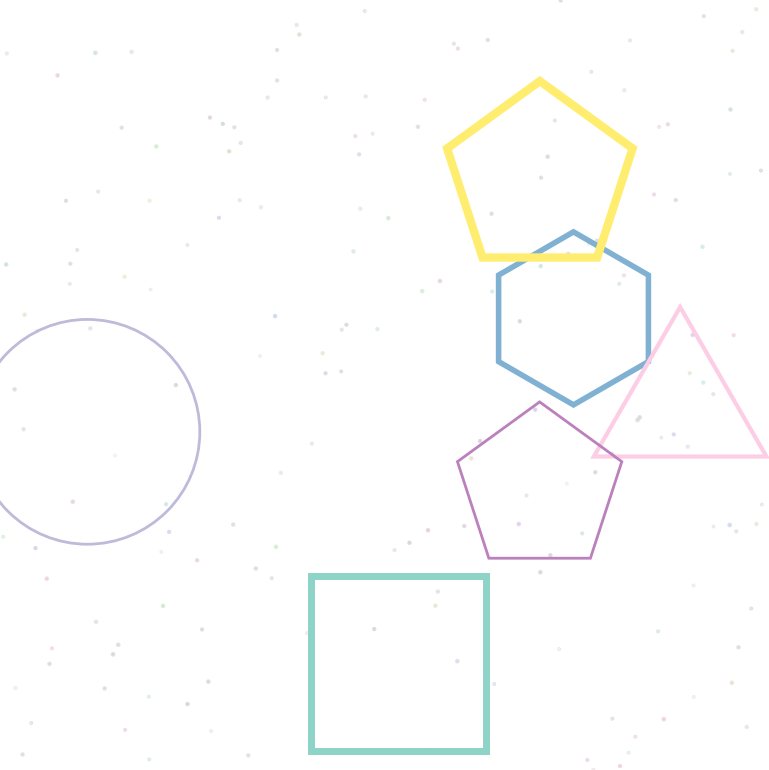[{"shape": "square", "thickness": 2.5, "radius": 0.57, "center": [0.518, 0.138]}, {"shape": "circle", "thickness": 1, "radius": 0.73, "center": [0.114, 0.439]}, {"shape": "hexagon", "thickness": 2, "radius": 0.56, "center": [0.745, 0.587]}, {"shape": "triangle", "thickness": 1.5, "radius": 0.65, "center": [0.883, 0.472]}, {"shape": "pentagon", "thickness": 1, "radius": 0.56, "center": [0.701, 0.366]}, {"shape": "pentagon", "thickness": 3, "radius": 0.63, "center": [0.701, 0.768]}]